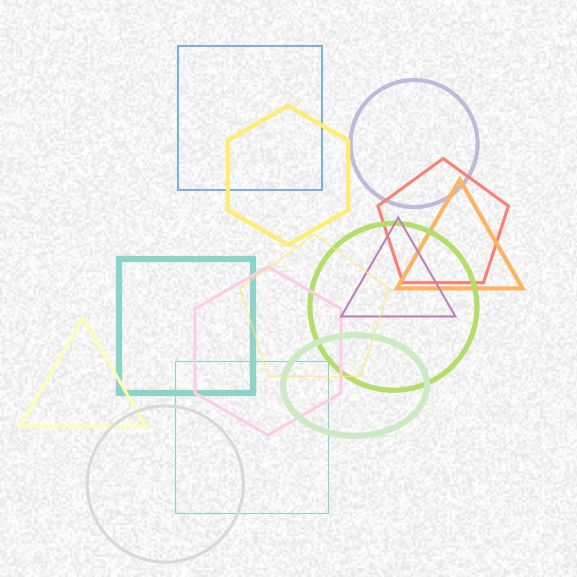[{"shape": "square", "thickness": 0.5, "radius": 0.66, "center": [0.436, 0.243]}, {"shape": "square", "thickness": 3, "radius": 0.58, "center": [0.322, 0.434]}, {"shape": "triangle", "thickness": 1.5, "radius": 0.62, "center": [0.144, 0.324]}, {"shape": "circle", "thickness": 2, "radius": 0.55, "center": [0.717, 0.751]}, {"shape": "pentagon", "thickness": 1.5, "radius": 0.59, "center": [0.767, 0.606]}, {"shape": "square", "thickness": 1, "radius": 0.62, "center": [0.433, 0.795]}, {"shape": "triangle", "thickness": 2, "radius": 0.63, "center": [0.796, 0.563]}, {"shape": "circle", "thickness": 2.5, "radius": 0.72, "center": [0.681, 0.468]}, {"shape": "hexagon", "thickness": 1.5, "radius": 0.73, "center": [0.464, 0.391]}, {"shape": "circle", "thickness": 1.5, "radius": 0.68, "center": [0.286, 0.161]}, {"shape": "triangle", "thickness": 1, "radius": 0.57, "center": [0.69, 0.508]}, {"shape": "oval", "thickness": 3, "radius": 0.62, "center": [0.615, 0.332]}, {"shape": "pentagon", "thickness": 0.5, "radius": 0.68, "center": [0.545, 0.458]}, {"shape": "hexagon", "thickness": 2, "radius": 0.6, "center": [0.499, 0.696]}]